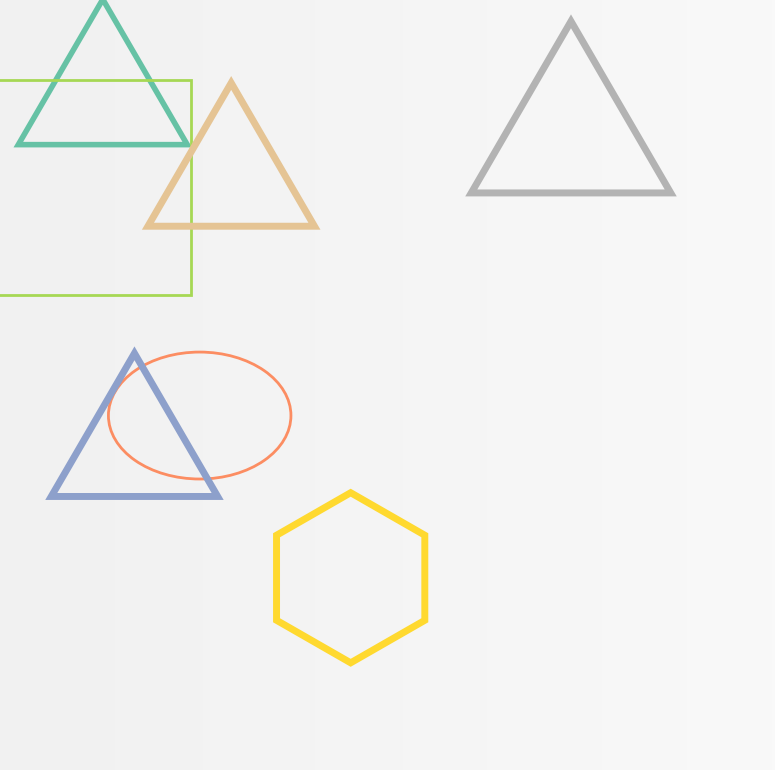[{"shape": "triangle", "thickness": 2, "radius": 0.63, "center": [0.133, 0.875]}, {"shape": "oval", "thickness": 1, "radius": 0.59, "center": [0.258, 0.46]}, {"shape": "triangle", "thickness": 2.5, "radius": 0.62, "center": [0.174, 0.417]}, {"shape": "square", "thickness": 1, "radius": 0.7, "center": [0.107, 0.757]}, {"shape": "hexagon", "thickness": 2.5, "radius": 0.55, "center": [0.452, 0.25]}, {"shape": "triangle", "thickness": 2.5, "radius": 0.62, "center": [0.298, 0.768]}, {"shape": "triangle", "thickness": 2.5, "radius": 0.74, "center": [0.737, 0.824]}]